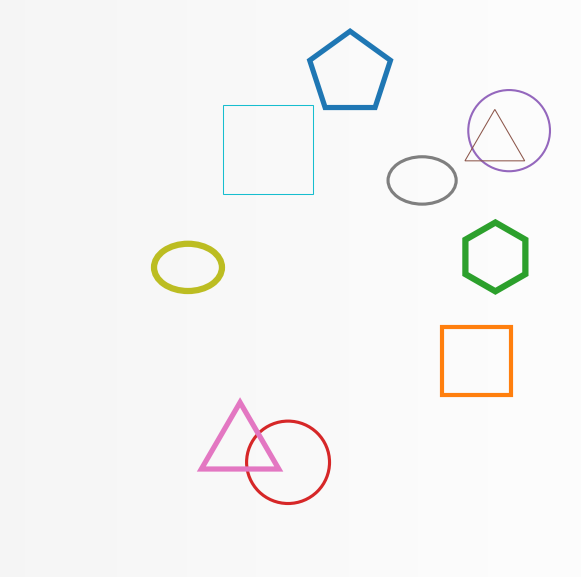[{"shape": "pentagon", "thickness": 2.5, "radius": 0.37, "center": [0.602, 0.872]}, {"shape": "square", "thickness": 2, "radius": 0.29, "center": [0.82, 0.374]}, {"shape": "hexagon", "thickness": 3, "radius": 0.3, "center": [0.852, 0.554]}, {"shape": "circle", "thickness": 1.5, "radius": 0.36, "center": [0.496, 0.199]}, {"shape": "circle", "thickness": 1, "radius": 0.35, "center": [0.876, 0.773]}, {"shape": "triangle", "thickness": 0.5, "radius": 0.3, "center": [0.851, 0.75]}, {"shape": "triangle", "thickness": 2.5, "radius": 0.38, "center": [0.413, 0.225]}, {"shape": "oval", "thickness": 1.5, "radius": 0.29, "center": [0.726, 0.687]}, {"shape": "oval", "thickness": 3, "radius": 0.29, "center": [0.323, 0.536]}, {"shape": "square", "thickness": 0.5, "radius": 0.39, "center": [0.462, 0.741]}]